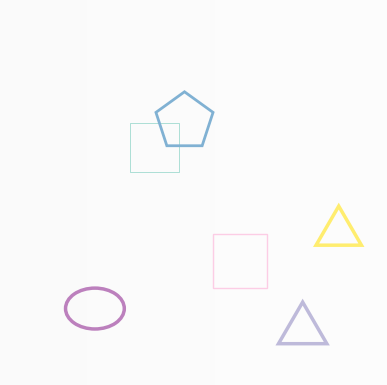[{"shape": "square", "thickness": 0.5, "radius": 0.32, "center": [0.399, 0.616]}, {"shape": "triangle", "thickness": 2.5, "radius": 0.36, "center": [0.781, 0.143]}, {"shape": "pentagon", "thickness": 2, "radius": 0.39, "center": [0.476, 0.684]}, {"shape": "square", "thickness": 1, "radius": 0.35, "center": [0.619, 0.323]}, {"shape": "oval", "thickness": 2.5, "radius": 0.38, "center": [0.245, 0.199]}, {"shape": "triangle", "thickness": 2.5, "radius": 0.34, "center": [0.874, 0.397]}]